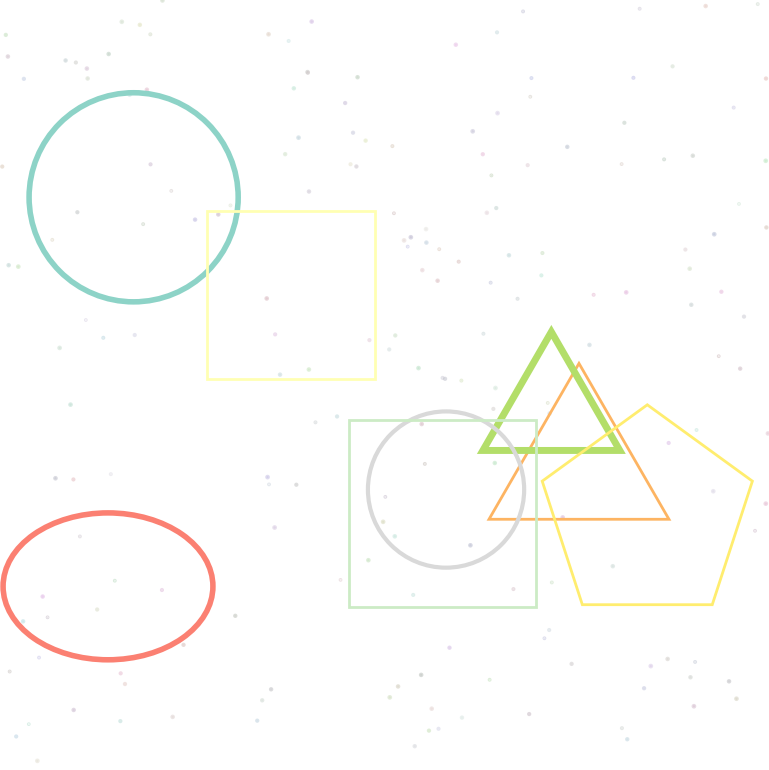[{"shape": "circle", "thickness": 2, "radius": 0.68, "center": [0.174, 0.744]}, {"shape": "square", "thickness": 1, "radius": 0.55, "center": [0.378, 0.617]}, {"shape": "oval", "thickness": 2, "radius": 0.68, "center": [0.14, 0.239]}, {"shape": "triangle", "thickness": 1, "radius": 0.67, "center": [0.752, 0.393]}, {"shape": "triangle", "thickness": 2.5, "radius": 0.51, "center": [0.716, 0.466]}, {"shape": "circle", "thickness": 1.5, "radius": 0.51, "center": [0.579, 0.364]}, {"shape": "square", "thickness": 1, "radius": 0.61, "center": [0.575, 0.333]}, {"shape": "pentagon", "thickness": 1, "radius": 0.72, "center": [0.841, 0.331]}]